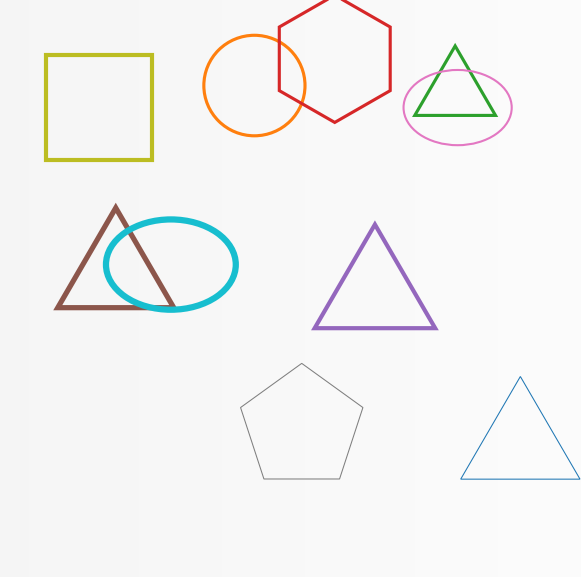[{"shape": "triangle", "thickness": 0.5, "radius": 0.59, "center": [0.895, 0.229]}, {"shape": "circle", "thickness": 1.5, "radius": 0.44, "center": [0.438, 0.851]}, {"shape": "triangle", "thickness": 1.5, "radius": 0.4, "center": [0.783, 0.839]}, {"shape": "hexagon", "thickness": 1.5, "radius": 0.55, "center": [0.576, 0.897]}, {"shape": "triangle", "thickness": 2, "radius": 0.6, "center": [0.645, 0.491]}, {"shape": "triangle", "thickness": 2.5, "radius": 0.58, "center": [0.199, 0.524]}, {"shape": "oval", "thickness": 1, "radius": 0.47, "center": [0.787, 0.813]}, {"shape": "pentagon", "thickness": 0.5, "radius": 0.55, "center": [0.519, 0.259]}, {"shape": "square", "thickness": 2, "radius": 0.46, "center": [0.17, 0.813]}, {"shape": "oval", "thickness": 3, "radius": 0.56, "center": [0.294, 0.541]}]